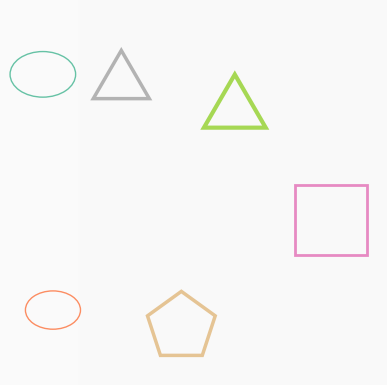[{"shape": "oval", "thickness": 1, "radius": 0.42, "center": [0.111, 0.807]}, {"shape": "oval", "thickness": 1, "radius": 0.36, "center": [0.137, 0.195]}, {"shape": "square", "thickness": 2, "radius": 0.46, "center": [0.854, 0.428]}, {"shape": "triangle", "thickness": 3, "radius": 0.46, "center": [0.606, 0.714]}, {"shape": "pentagon", "thickness": 2.5, "radius": 0.46, "center": [0.468, 0.151]}, {"shape": "triangle", "thickness": 2.5, "radius": 0.42, "center": [0.313, 0.786]}]